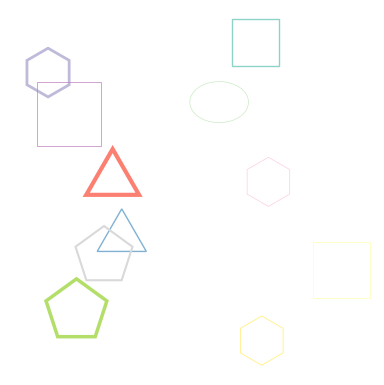[{"shape": "square", "thickness": 1, "radius": 0.3, "center": [0.664, 0.889]}, {"shape": "square", "thickness": 0.5, "radius": 0.37, "center": [0.887, 0.298]}, {"shape": "hexagon", "thickness": 2, "radius": 0.32, "center": [0.125, 0.812]}, {"shape": "triangle", "thickness": 3, "radius": 0.4, "center": [0.293, 0.534]}, {"shape": "triangle", "thickness": 1, "radius": 0.37, "center": [0.316, 0.384]}, {"shape": "pentagon", "thickness": 2.5, "radius": 0.42, "center": [0.199, 0.193]}, {"shape": "hexagon", "thickness": 0.5, "radius": 0.32, "center": [0.697, 0.528]}, {"shape": "pentagon", "thickness": 1.5, "radius": 0.39, "center": [0.27, 0.335]}, {"shape": "square", "thickness": 0.5, "radius": 0.41, "center": [0.179, 0.704]}, {"shape": "oval", "thickness": 0.5, "radius": 0.38, "center": [0.569, 0.735]}, {"shape": "hexagon", "thickness": 0.5, "radius": 0.32, "center": [0.68, 0.115]}]